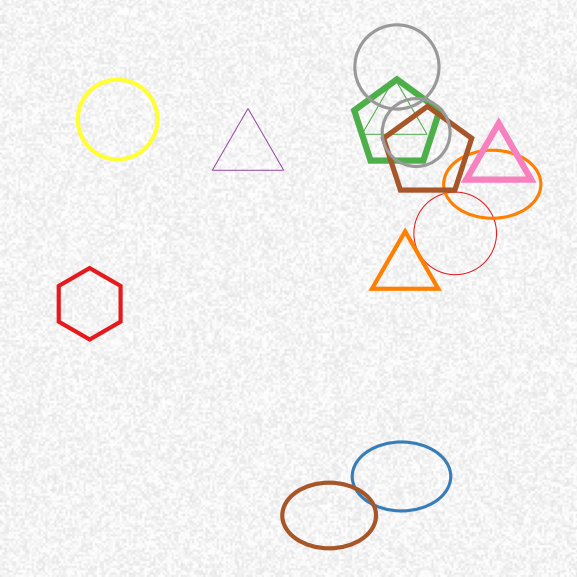[{"shape": "circle", "thickness": 0.5, "radius": 0.36, "center": [0.788, 0.595]}, {"shape": "hexagon", "thickness": 2, "radius": 0.31, "center": [0.155, 0.473]}, {"shape": "oval", "thickness": 1.5, "radius": 0.43, "center": [0.695, 0.174]}, {"shape": "pentagon", "thickness": 3, "radius": 0.39, "center": [0.687, 0.784]}, {"shape": "triangle", "thickness": 0.5, "radius": 0.32, "center": [0.683, 0.799]}, {"shape": "triangle", "thickness": 0.5, "radius": 0.36, "center": [0.429, 0.74]}, {"shape": "oval", "thickness": 1.5, "radius": 0.42, "center": [0.852, 0.68]}, {"shape": "triangle", "thickness": 2, "radius": 0.33, "center": [0.702, 0.532]}, {"shape": "circle", "thickness": 2, "radius": 0.34, "center": [0.204, 0.792]}, {"shape": "oval", "thickness": 2, "radius": 0.41, "center": [0.57, 0.106]}, {"shape": "pentagon", "thickness": 2.5, "radius": 0.4, "center": [0.74, 0.735]}, {"shape": "triangle", "thickness": 3, "radius": 0.33, "center": [0.864, 0.721]}, {"shape": "circle", "thickness": 1.5, "radius": 0.29, "center": [0.721, 0.77]}, {"shape": "circle", "thickness": 1.5, "radius": 0.36, "center": [0.687, 0.883]}]